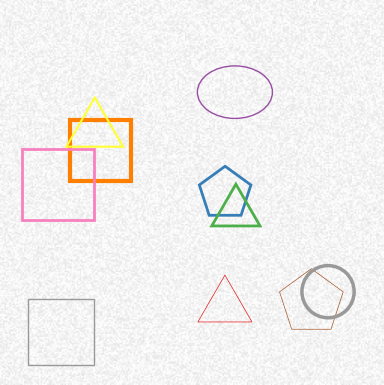[{"shape": "triangle", "thickness": 0.5, "radius": 0.41, "center": [0.584, 0.204]}, {"shape": "pentagon", "thickness": 2, "radius": 0.35, "center": [0.585, 0.498]}, {"shape": "triangle", "thickness": 2, "radius": 0.36, "center": [0.613, 0.449]}, {"shape": "oval", "thickness": 1, "radius": 0.49, "center": [0.61, 0.761]}, {"shape": "square", "thickness": 3, "radius": 0.4, "center": [0.262, 0.608]}, {"shape": "triangle", "thickness": 1.5, "radius": 0.43, "center": [0.246, 0.662]}, {"shape": "pentagon", "thickness": 0.5, "radius": 0.43, "center": [0.809, 0.215]}, {"shape": "square", "thickness": 2, "radius": 0.46, "center": [0.151, 0.52]}, {"shape": "square", "thickness": 1, "radius": 0.43, "center": [0.158, 0.138]}, {"shape": "circle", "thickness": 2.5, "radius": 0.34, "center": [0.852, 0.242]}]